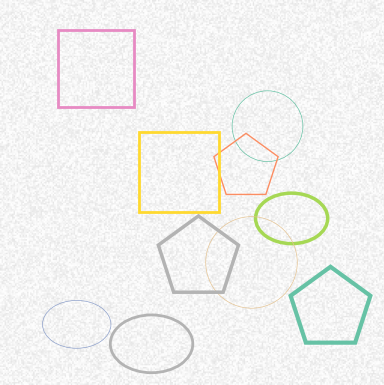[{"shape": "circle", "thickness": 0.5, "radius": 0.46, "center": [0.695, 0.672]}, {"shape": "pentagon", "thickness": 3, "radius": 0.54, "center": [0.858, 0.198]}, {"shape": "pentagon", "thickness": 1, "radius": 0.44, "center": [0.639, 0.566]}, {"shape": "oval", "thickness": 0.5, "radius": 0.44, "center": [0.199, 0.158]}, {"shape": "square", "thickness": 2, "radius": 0.5, "center": [0.249, 0.822]}, {"shape": "oval", "thickness": 2.5, "radius": 0.47, "center": [0.758, 0.433]}, {"shape": "square", "thickness": 2, "radius": 0.52, "center": [0.465, 0.553]}, {"shape": "circle", "thickness": 0.5, "radius": 0.59, "center": [0.653, 0.318]}, {"shape": "oval", "thickness": 2, "radius": 0.54, "center": [0.394, 0.107]}, {"shape": "pentagon", "thickness": 2.5, "radius": 0.55, "center": [0.515, 0.33]}]